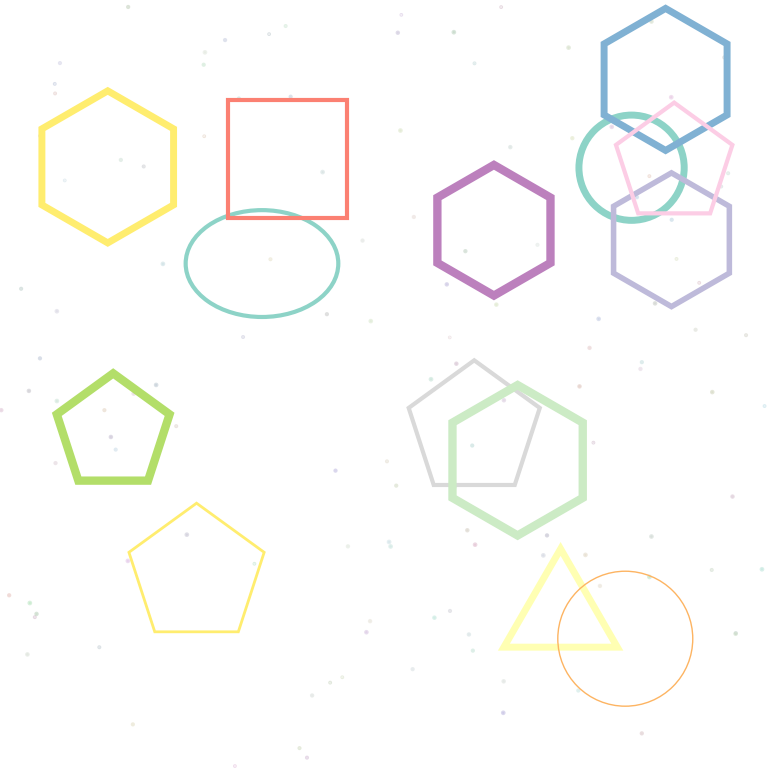[{"shape": "oval", "thickness": 1.5, "radius": 0.5, "center": [0.34, 0.658]}, {"shape": "circle", "thickness": 2.5, "radius": 0.34, "center": [0.82, 0.782]}, {"shape": "triangle", "thickness": 2.5, "radius": 0.43, "center": [0.728, 0.202]}, {"shape": "hexagon", "thickness": 2, "radius": 0.43, "center": [0.872, 0.689]}, {"shape": "square", "thickness": 1.5, "radius": 0.39, "center": [0.373, 0.793]}, {"shape": "hexagon", "thickness": 2.5, "radius": 0.46, "center": [0.864, 0.897]}, {"shape": "circle", "thickness": 0.5, "radius": 0.44, "center": [0.812, 0.171]}, {"shape": "pentagon", "thickness": 3, "radius": 0.39, "center": [0.147, 0.438]}, {"shape": "pentagon", "thickness": 1.5, "radius": 0.4, "center": [0.876, 0.787]}, {"shape": "pentagon", "thickness": 1.5, "radius": 0.45, "center": [0.616, 0.443]}, {"shape": "hexagon", "thickness": 3, "radius": 0.42, "center": [0.641, 0.701]}, {"shape": "hexagon", "thickness": 3, "radius": 0.49, "center": [0.672, 0.402]}, {"shape": "hexagon", "thickness": 2.5, "radius": 0.49, "center": [0.14, 0.783]}, {"shape": "pentagon", "thickness": 1, "radius": 0.46, "center": [0.255, 0.254]}]